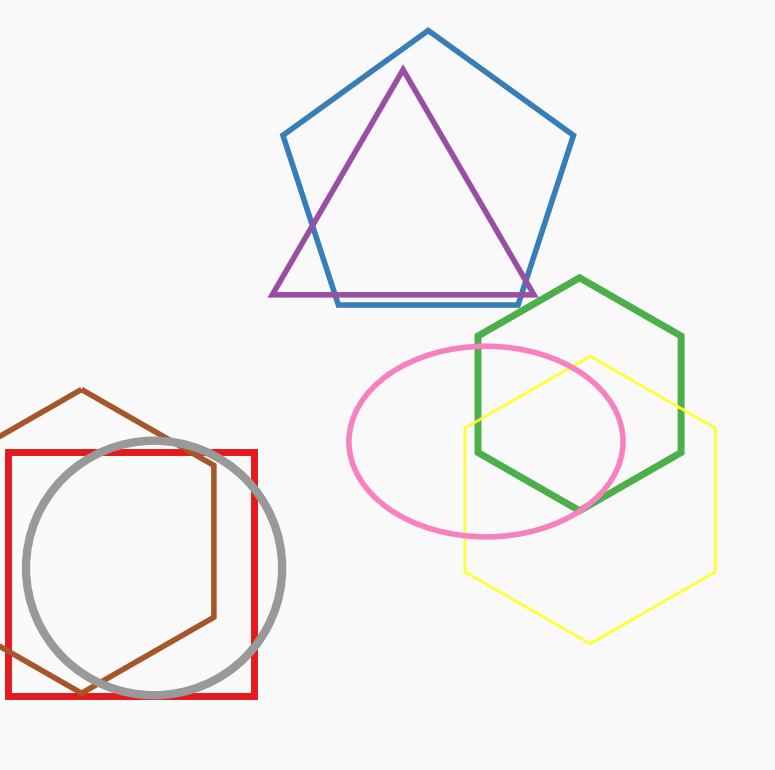[{"shape": "square", "thickness": 2.5, "radius": 0.79, "center": [0.169, 0.255]}, {"shape": "pentagon", "thickness": 2, "radius": 0.99, "center": [0.553, 0.763]}, {"shape": "hexagon", "thickness": 2.5, "radius": 0.76, "center": [0.748, 0.488]}, {"shape": "triangle", "thickness": 2, "radius": 0.97, "center": [0.52, 0.715]}, {"shape": "hexagon", "thickness": 1, "radius": 0.93, "center": [0.761, 0.351]}, {"shape": "hexagon", "thickness": 2, "radius": 0.99, "center": [0.105, 0.297]}, {"shape": "oval", "thickness": 2, "radius": 0.88, "center": [0.627, 0.427]}, {"shape": "circle", "thickness": 3, "radius": 0.83, "center": [0.199, 0.262]}]